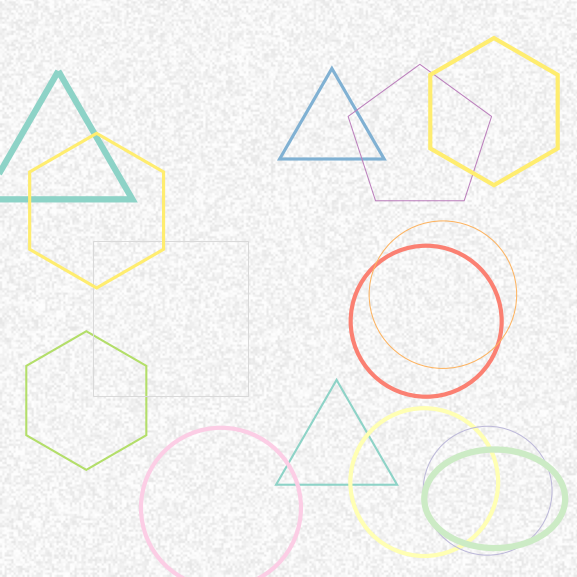[{"shape": "triangle", "thickness": 1, "radius": 0.6, "center": [0.583, 0.22]}, {"shape": "triangle", "thickness": 3, "radius": 0.74, "center": [0.101, 0.728]}, {"shape": "circle", "thickness": 2, "radius": 0.64, "center": [0.735, 0.164]}, {"shape": "circle", "thickness": 0.5, "radius": 0.56, "center": [0.844, 0.149]}, {"shape": "circle", "thickness": 2, "radius": 0.65, "center": [0.738, 0.443]}, {"shape": "triangle", "thickness": 1.5, "radius": 0.52, "center": [0.575, 0.776]}, {"shape": "circle", "thickness": 0.5, "radius": 0.64, "center": [0.767, 0.489]}, {"shape": "hexagon", "thickness": 1, "radius": 0.6, "center": [0.149, 0.306]}, {"shape": "circle", "thickness": 2, "radius": 0.69, "center": [0.383, 0.12]}, {"shape": "square", "thickness": 0.5, "radius": 0.67, "center": [0.295, 0.448]}, {"shape": "pentagon", "thickness": 0.5, "radius": 0.65, "center": [0.727, 0.757]}, {"shape": "oval", "thickness": 3, "radius": 0.61, "center": [0.857, 0.135]}, {"shape": "hexagon", "thickness": 2, "radius": 0.64, "center": [0.855, 0.806]}, {"shape": "hexagon", "thickness": 1.5, "radius": 0.67, "center": [0.167, 0.634]}]